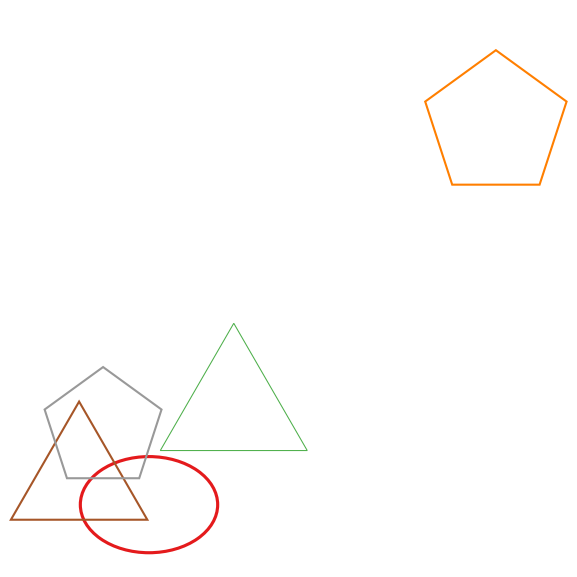[{"shape": "oval", "thickness": 1.5, "radius": 0.59, "center": [0.258, 0.125]}, {"shape": "triangle", "thickness": 0.5, "radius": 0.73, "center": [0.405, 0.292]}, {"shape": "pentagon", "thickness": 1, "radius": 0.64, "center": [0.859, 0.783]}, {"shape": "triangle", "thickness": 1, "radius": 0.68, "center": [0.137, 0.167]}, {"shape": "pentagon", "thickness": 1, "radius": 0.53, "center": [0.178, 0.257]}]